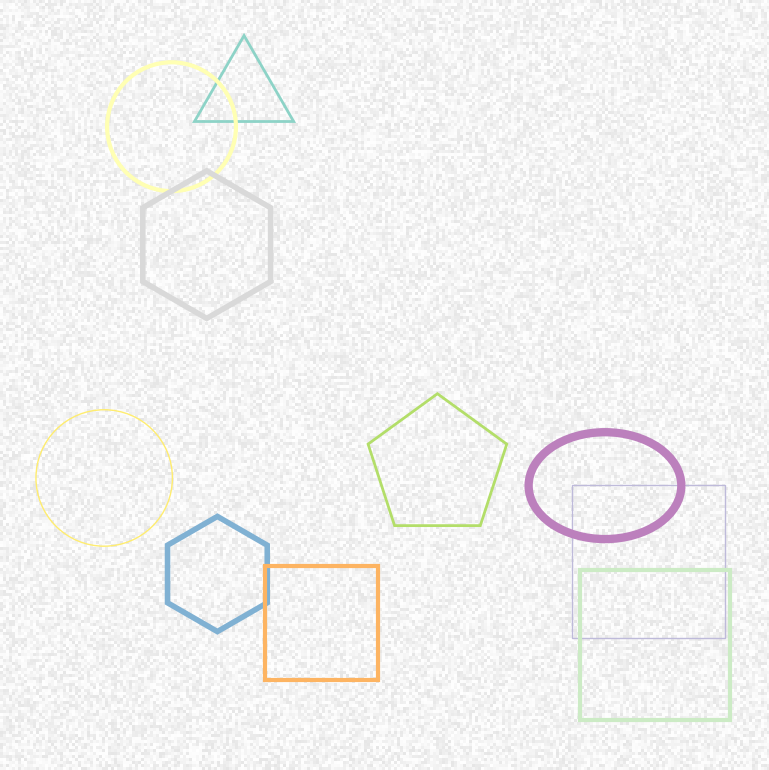[{"shape": "triangle", "thickness": 1, "radius": 0.37, "center": [0.317, 0.879]}, {"shape": "circle", "thickness": 1.5, "radius": 0.42, "center": [0.223, 0.835]}, {"shape": "square", "thickness": 0.5, "radius": 0.5, "center": [0.843, 0.271]}, {"shape": "hexagon", "thickness": 2, "radius": 0.37, "center": [0.282, 0.255]}, {"shape": "square", "thickness": 1.5, "radius": 0.37, "center": [0.418, 0.191]}, {"shape": "pentagon", "thickness": 1, "radius": 0.47, "center": [0.568, 0.394]}, {"shape": "hexagon", "thickness": 2, "radius": 0.48, "center": [0.268, 0.682]}, {"shape": "oval", "thickness": 3, "radius": 0.5, "center": [0.786, 0.369]}, {"shape": "square", "thickness": 1.5, "radius": 0.49, "center": [0.851, 0.162]}, {"shape": "circle", "thickness": 0.5, "radius": 0.44, "center": [0.135, 0.379]}]